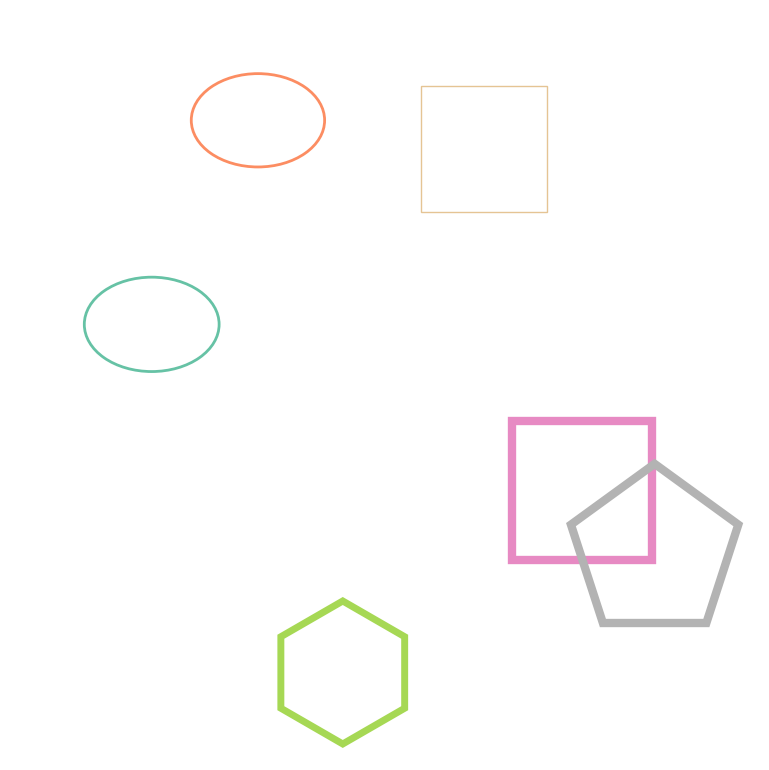[{"shape": "oval", "thickness": 1, "radius": 0.44, "center": [0.197, 0.579]}, {"shape": "oval", "thickness": 1, "radius": 0.43, "center": [0.335, 0.844]}, {"shape": "square", "thickness": 3, "radius": 0.45, "center": [0.756, 0.363]}, {"shape": "hexagon", "thickness": 2.5, "radius": 0.46, "center": [0.445, 0.127]}, {"shape": "square", "thickness": 0.5, "radius": 0.41, "center": [0.629, 0.807]}, {"shape": "pentagon", "thickness": 3, "radius": 0.57, "center": [0.85, 0.283]}]